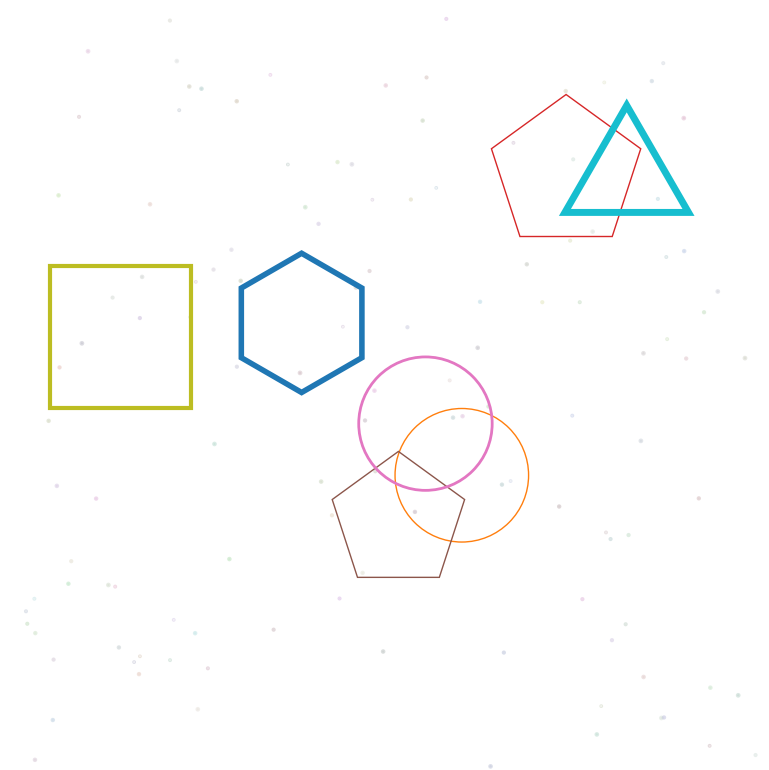[{"shape": "hexagon", "thickness": 2, "radius": 0.45, "center": [0.392, 0.581]}, {"shape": "circle", "thickness": 0.5, "radius": 0.43, "center": [0.6, 0.383]}, {"shape": "pentagon", "thickness": 0.5, "radius": 0.51, "center": [0.735, 0.775]}, {"shape": "pentagon", "thickness": 0.5, "radius": 0.45, "center": [0.517, 0.323]}, {"shape": "circle", "thickness": 1, "radius": 0.43, "center": [0.553, 0.45]}, {"shape": "square", "thickness": 1.5, "radius": 0.46, "center": [0.156, 0.563]}, {"shape": "triangle", "thickness": 2.5, "radius": 0.46, "center": [0.814, 0.77]}]